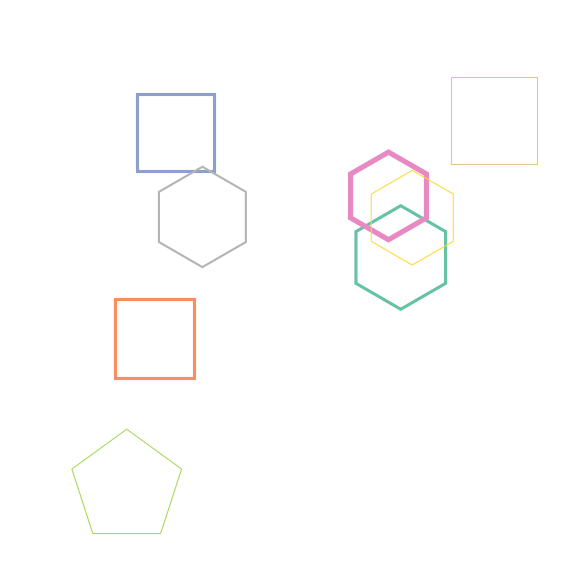[{"shape": "hexagon", "thickness": 1.5, "radius": 0.45, "center": [0.694, 0.553]}, {"shape": "square", "thickness": 1.5, "radius": 0.34, "center": [0.267, 0.413]}, {"shape": "square", "thickness": 1.5, "radius": 0.34, "center": [0.304, 0.77]}, {"shape": "hexagon", "thickness": 2.5, "radius": 0.38, "center": [0.673, 0.66]}, {"shape": "pentagon", "thickness": 0.5, "radius": 0.5, "center": [0.219, 0.156]}, {"shape": "hexagon", "thickness": 0.5, "radius": 0.41, "center": [0.714, 0.622]}, {"shape": "square", "thickness": 0.5, "radius": 0.38, "center": [0.855, 0.791]}, {"shape": "hexagon", "thickness": 1, "radius": 0.43, "center": [0.35, 0.623]}]